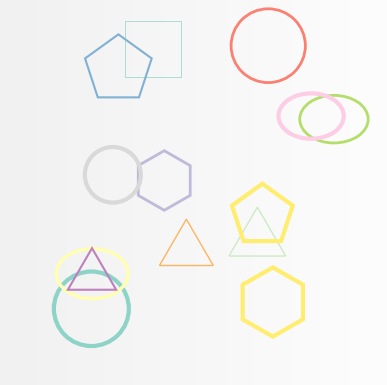[{"shape": "circle", "thickness": 3, "radius": 0.48, "center": [0.236, 0.198]}, {"shape": "square", "thickness": 0.5, "radius": 0.36, "center": [0.394, 0.872]}, {"shape": "oval", "thickness": 2.5, "radius": 0.46, "center": [0.238, 0.289]}, {"shape": "hexagon", "thickness": 2, "radius": 0.39, "center": [0.424, 0.531]}, {"shape": "circle", "thickness": 2, "radius": 0.48, "center": [0.692, 0.881]}, {"shape": "pentagon", "thickness": 1.5, "radius": 0.45, "center": [0.306, 0.82]}, {"shape": "triangle", "thickness": 1, "radius": 0.4, "center": [0.481, 0.35]}, {"shape": "oval", "thickness": 2, "radius": 0.44, "center": [0.862, 0.69]}, {"shape": "oval", "thickness": 3, "radius": 0.42, "center": [0.803, 0.698]}, {"shape": "circle", "thickness": 3, "radius": 0.36, "center": [0.291, 0.546]}, {"shape": "triangle", "thickness": 1.5, "radius": 0.36, "center": [0.237, 0.283]}, {"shape": "triangle", "thickness": 1, "radius": 0.42, "center": [0.664, 0.377]}, {"shape": "hexagon", "thickness": 3, "radius": 0.45, "center": [0.704, 0.216]}, {"shape": "pentagon", "thickness": 3, "radius": 0.41, "center": [0.677, 0.44]}]